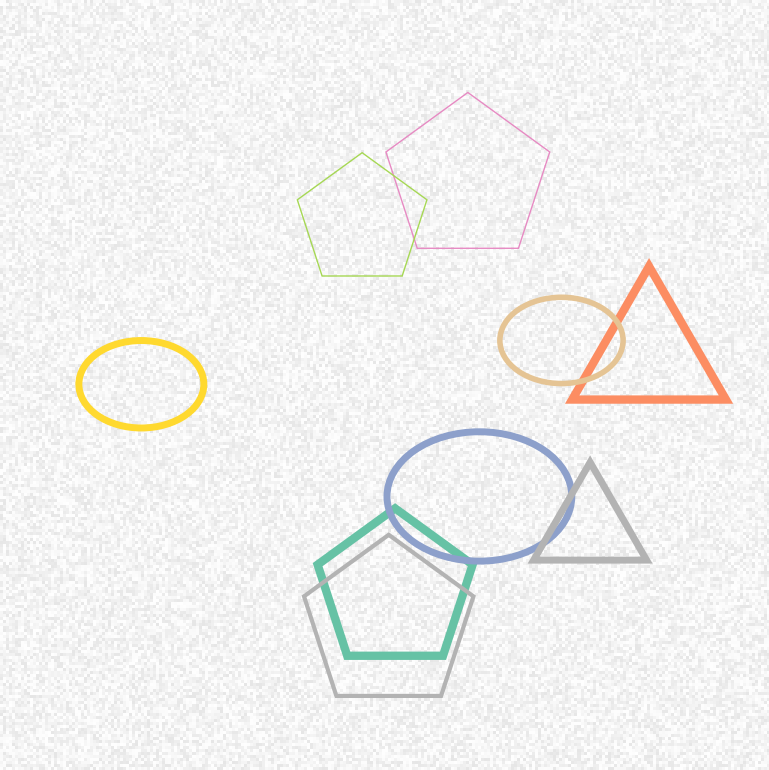[{"shape": "pentagon", "thickness": 3, "radius": 0.53, "center": [0.513, 0.234]}, {"shape": "triangle", "thickness": 3, "radius": 0.58, "center": [0.843, 0.539]}, {"shape": "oval", "thickness": 2.5, "radius": 0.6, "center": [0.623, 0.355]}, {"shape": "pentagon", "thickness": 0.5, "radius": 0.56, "center": [0.608, 0.768]}, {"shape": "pentagon", "thickness": 0.5, "radius": 0.44, "center": [0.47, 0.713]}, {"shape": "oval", "thickness": 2.5, "radius": 0.41, "center": [0.184, 0.501]}, {"shape": "oval", "thickness": 2, "radius": 0.4, "center": [0.729, 0.558]}, {"shape": "triangle", "thickness": 2.5, "radius": 0.42, "center": [0.766, 0.315]}, {"shape": "pentagon", "thickness": 1.5, "radius": 0.58, "center": [0.505, 0.19]}]